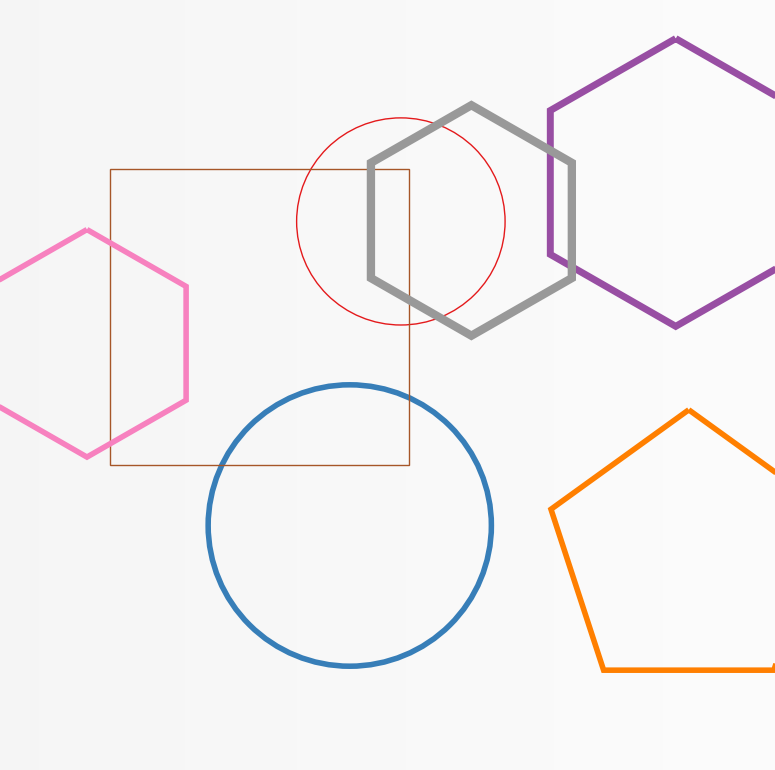[{"shape": "circle", "thickness": 0.5, "radius": 0.67, "center": [0.517, 0.712]}, {"shape": "circle", "thickness": 2, "radius": 0.91, "center": [0.451, 0.318]}, {"shape": "hexagon", "thickness": 2.5, "radius": 0.93, "center": [0.872, 0.763]}, {"shape": "pentagon", "thickness": 2, "radius": 0.93, "center": [0.889, 0.281]}, {"shape": "square", "thickness": 0.5, "radius": 0.96, "center": [0.334, 0.588]}, {"shape": "hexagon", "thickness": 2, "radius": 0.74, "center": [0.112, 0.554]}, {"shape": "hexagon", "thickness": 3, "radius": 0.75, "center": [0.608, 0.714]}]